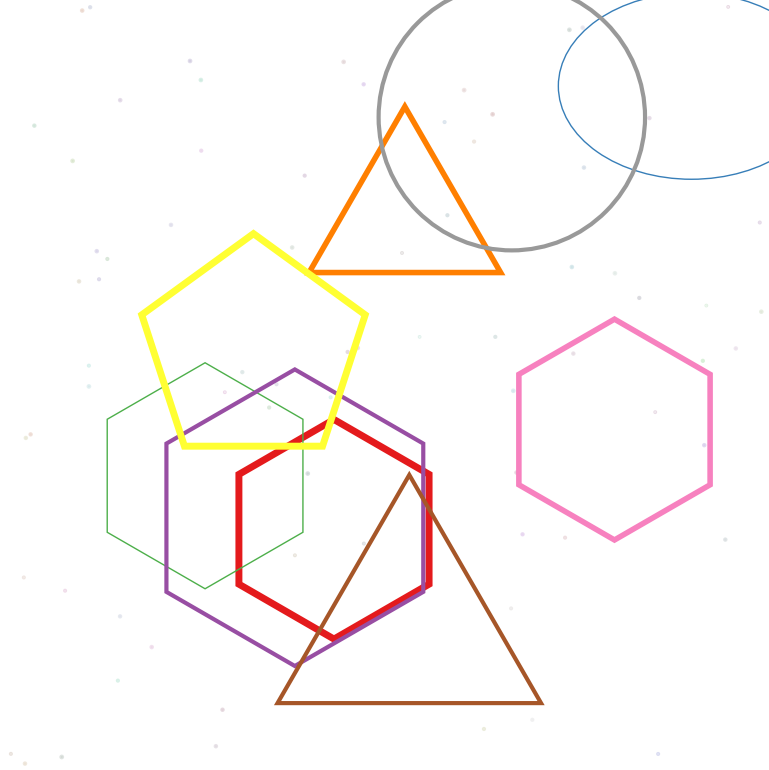[{"shape": "hexagon", "thickness": 2.5, "radius": 0.71, "center": [0.434, 0.313]}, {"shape": "oval", "thickness": 0.5, "radius": 0.86, "center": [0.898, 0.888]}, {"shape": "hexagon", "thickness": 0.5, "radius": 0.73, "center": [0.266, 0.382]}, {"shape": "hexagon", "thickness": 1.5, "radius": 0.96, "center": [0.383, 0.328]}, {"shape": "triangle", "thickness": 2, "radius": 0.72, "center": [0.526, 0.718]}, {"shape": "pentagon", "thickness": 2.5, "radius": 0.76, "center": [0.329, 0.544]}, {"shape": "triangle", "thickness": 1.5, "radius": 0.99, "center": [0.532, 0.186]}, {"shape": "hexagon", "thickness": 2, "radius": 0.72, "center": [0.798, 0.442]}, {"shape": "circle", "thickness": 1.5, "radius": 0.87, "center": [0.665, 0.848]}]